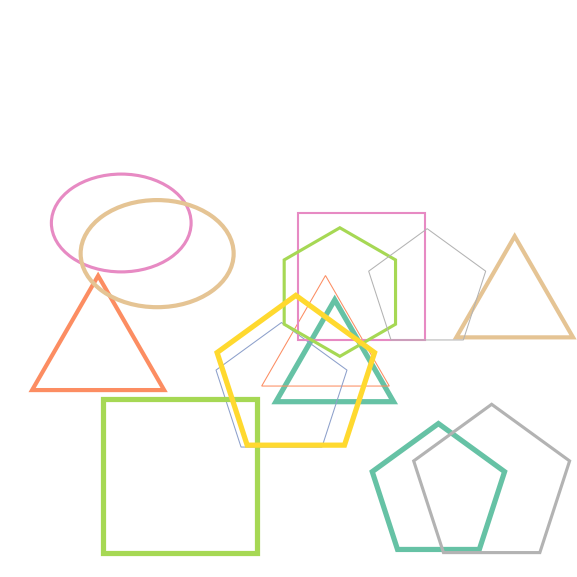[{"shape": "triangle", "thickness": 2.5, "radius": 0.59, "center": [0.58, 0.362]}, {"shape": "pentagon", "thickness": 2.5, "radius": 0.6, "center": [0.759, 0.145]}, {"shape": "triangle", "thickness": 0.5, "radius": 0.64, "center": [0.564, 0.394]}, {"shape": "triangle", "thickness": 2, "radius": 0.66, "center": [0.17, 0.39]}, {"shape": "pentagon", "thickness": 0.5, "radius": 0.6, "center": [0.487, 0.321]}, {"shape": "oval", "thickness": 1.5, "radius": 0.6, "center": [0.21, 0.613]}, {"shape": "square", "thickness": 1, "radius": 0.55, "center": [0.625, 0.521]}, {"shape": "square", "thickness": 2.5, "radius": 0.67, "center": [0.312, 0.174]}, {"shape": "hexagon", "thickness": 1.5, "radius": 0.56, "center": [0.589, 0.493]}, {"shape": "pentagon", "thickness": 2.5, "radius": 0.72, "center": [0.512, 0.344]}, {"shape": "oval", "thickness": 2, "radius": 0.66, "center": [0.272, 0.56]}, {"shape": "triangle", "thickness": 2, "radius": 0.58, "center": [0.891, 0.473]}, {"shape": "pentagon", "thickness": 1.5, "radius": 0.71, "center": [0.851, 0.157]}, {"shape": "pentagon", "thickness": 0.5, "radius": 0.53, "center": [0.74, 0.497]}]